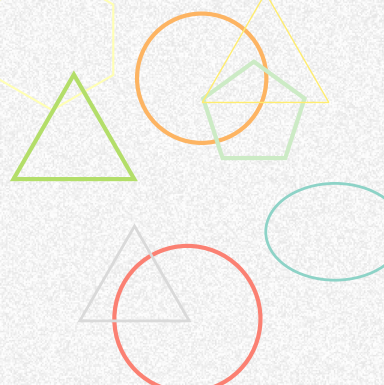[{"shape": "oval", "thickness": 2, "radius": 0.9, "center": [0.87, 0.398]}, {"shape": "hexagon", "thickness": 1.5, "radius": 0.91, "center": [0.136, 0.897]}, {"shape": "circle", "thickness": 3, "radius": 0.95, "center": [0.487, 0.172]}, {"shape": "circle", "thickness": 3, "radius": 0.84, "center": [0.524, 0.797]}, {"shape": "triangle", "thickness": 3, "radius": 0.91, "center": [0.192, 0.625]}, {"shape": "triangle", "thickness": 2, "radius": 0.82, "center": [0.349, 0.249]}, {"shape": "pentagon", "thickness": 3, "radius": 0.69, "center": [0.659, 0.701]}, {"shape": "triangle", "thickness": 1, "radius": 0.95, "center": [0.69, 0.829]}]